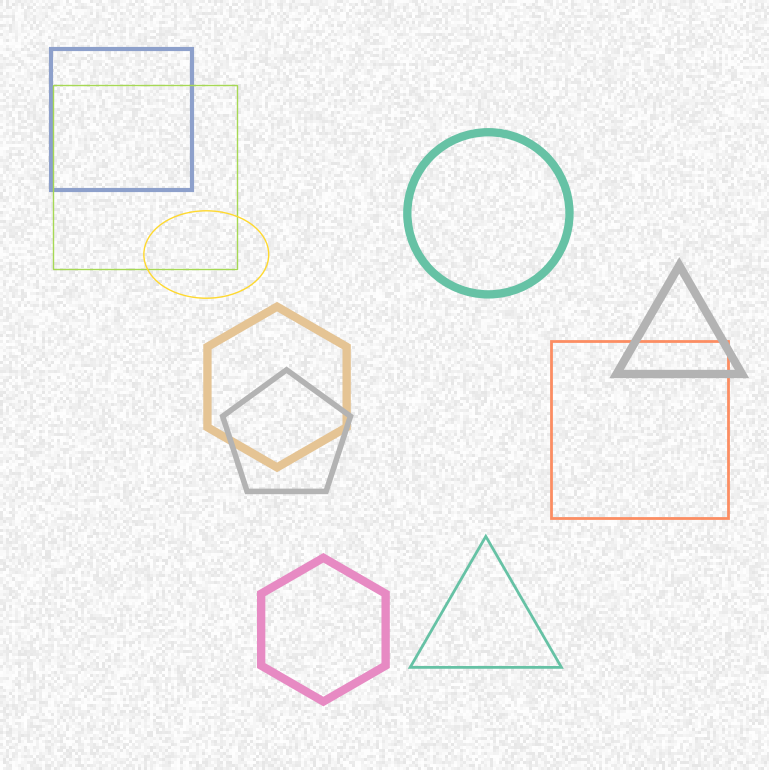[{"shape": "triangle", "thickness": 1, "radius": 0.57, "center": [0.631, 0.19]}, {"shape": "circle", "thickness": 3, "radius": 0.53, "center": [0.634, 0.723]}, {"shape": "square", "thickness": 1, "radius": 0.57, "center": [0.83, 0.443]}, {"shape": "square", "thickness": 1.5, "radius": 0.46, "center": [0.158, 0.845]}, {"shape": "hexagon", "thickness": 3, "radius": 0.47, "center": [0.42, 0.182]}, {"shape": "square", "thickness": 0.5, "radius": 0.6, "center": [0.189, 0.77]}, {"shape": "oval", "thickness": 0.5, "radius": 0.41, "center": [0.268, 0.669]}, {"shape": "hexagon", "thickness": 3, "radius": 0.52, "center": [0.36, 0.497]}, {"shape": "triangle", "thickness": 3, "radius": 0.47, "center": [0.882, 0.561]}, {"shape": "pentagon", "thickness": 2, "radius": 0.44, "center": [0.372, 0.432]}]